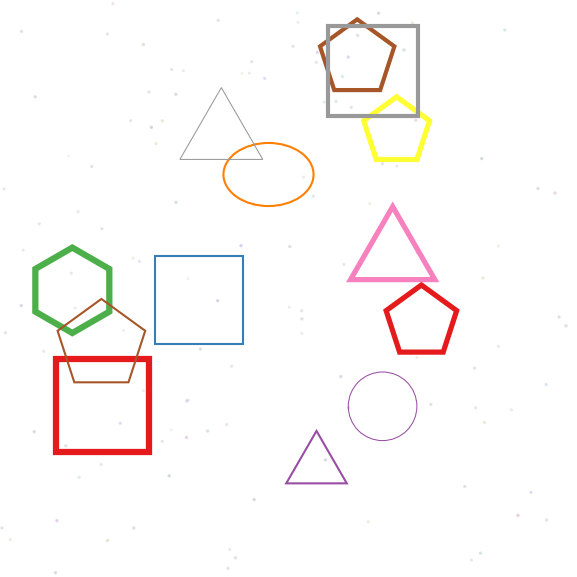[{"shape": "pentagon", "thickness": 2.5, "radius": 0.32, "center": [0.73, 0.441]}, {"shape": "square", "thickness": 3, "radius": 0.4, "center": [0.177, 0.297]}, {"shape": "square", "thickness": 1, "radius": 0.38, "center": [0.345, 0.48]}, {"shape": "hexagon", "thickness": 3, "radius": 0.37, "center": [0.125, 0.496]}, {"shape": "triangle", "thickness": 1, "radius": 0.3, "center": [0.548, 0.192]}, {"shape": "circle", "thickness": 0.5, "radius": 0.3, "center": [0.662, 0.296]}, {"shape": "oval", "thickness": 1, "radius": 0.39, "center": [0.465, 0.697]}, {"shape": "pentagon", "thickness": 2.5, "radius": 0.3, "center": [0.687, 0.772]}, {"shape": "pentagon", "thickness": 1, "radius": 0.4, "center": [0.176, 0.402]}, {"shape": "pentagon", "thickness": 2, "radius": 0.34, "center": [0.619, 0.898]}, {"shape": "triangle", "thickness": 2.5, "radius": 0.42, "center": [0.68, 0.557]}, {"shape": "triangle", "thickness": 0.5, "radius": 0.41, "center": [0.383, 0.765]}, {"shape": "square", "thickness": 2, "radius": 0.39, "center": [0.646, 0.876]}]